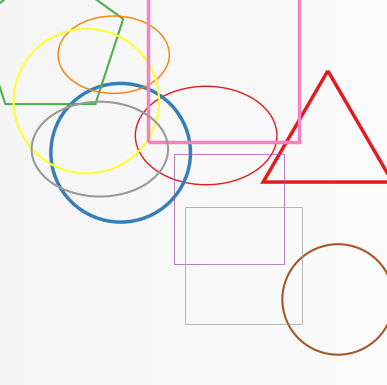[{"shape": "triangle", "thickness": 2.5, "radius": 0.96, "center": [0.846, 0.623]}, {"shape": "oval", "thickness": 1, "radius": 0.91, "center": [0.532, 0.648]}, {"shape": "circle", "thickness": 2.5, "radius": 0.9, "center": [0.311, 0.603]}, {"shape": "pentagon", "thickness": 1.5, "radius": 0.99, "center": [0.13, 0.89]}, {"shape": "square", "thickness": 0.5, "radius": 0.71, "center": [0.591, 0.457]}, {"shape": "oval", "thickness": 1, "radius": 0.72, "center": [0.293, 0.858]}, {"shape": "circle", "thickness": 1.5, "radius": 0.94, "center": [0.223, 0.737]}, {"shape": "circle", "thickness": 1.5, "radius": 0.72, "center": [0.872, 0.222]}, {"shape": "square", "thickness": 2.5, "radius": 0.98, "center": [0.577, 0.826]}, {"shape": "oval", "thickness": 1.5, "radius": 0.88, "center": [0.258, 0.613]}, {"shape": "square", "thickness": 0.5, "radius": 0.76, "center": [0.629, 0.311]}]